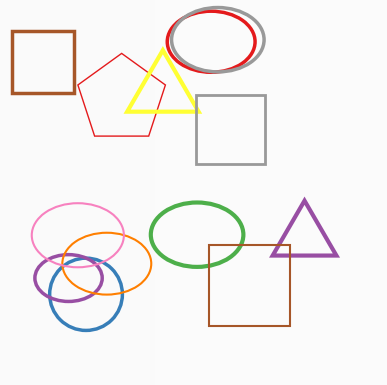[{"shape": "pentagon", "thickness": 1, "radius": 0.59, "center": [0.314, 0.743]}, {"shape": "oval", "thickness": 2.5, "radius": 0.57, "center": [0.545, 0.892]}, {"shape": "circle", "thickness": 2.5, "radius": 0.47, "center": [0.222, 0.236]}, {"shape": "oval", "thickness": 3, "radius": 0.6, "center": [0.509, 0.39]}, {"shape": "oval", "thickness": 2.5, "radius": 0.43, "center": [0.177, 0.278]}, {"shape": "triangle", "thickness": 3, "radius": 0.47, "center": [0.786, 0.384]}, {"shape": "oval", "thickness": 1.5, "radius": 0.57, "center": [0.276, 0.315]}, {"shape": "triangle", "thickness": 3, "radius": 0.53, "center": [0.42, 0.763]}, {"shape": "square", "thickness": 1.5, "radius": 0.52, "center": [0.644, 0.259]}, {"shape": "square", "thickness": 2.5, "radius": 0.4, "center": [0.111, 0.839]}, {"shape": "oval", "thickness": 1.5, "radius": 0.59, "center": [0.201, 0.389]}, {"shape": "oval", "thickness": 2.5, "radius": 0.6, "center": [0.562, 0.897]}, {"shape": "square", "thickness": 2, "radius": 0.44, "center": [0.595, 0.663]}]